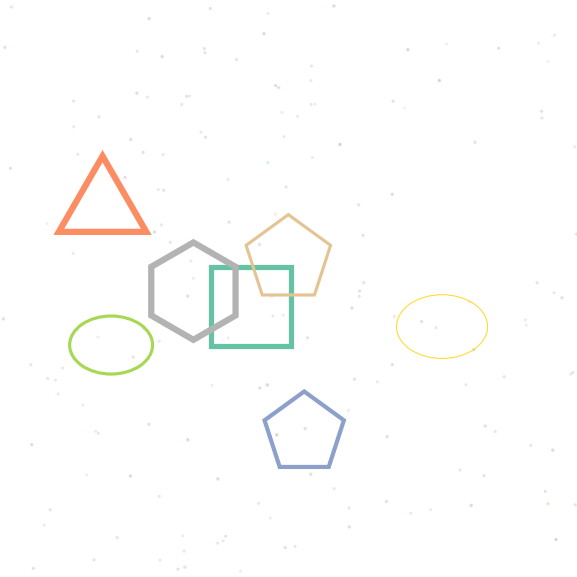[{"shape": "square", "thickness": 2.5, "radius": 0.35, "center": [0.435, 0.468]}, {"shape": "triangle", "thickness": 3, "radius": 0.44, "center": [0.178, 0.641]}, {"shape": "pentagon", "thickness": 2, "radius": 0.36, "center": [0.527, 0.249]}, {"shape": "oval", "thickness": 1.5, "radius": 0.36, "center": [0.192, 0.402]}, {"shape": "oval", "thickness": 0.5, "radius": 0.39, "center": [0.765, 0.434]}, {"shape": "pentagon", "thickness": 1.5, "radius": 0.38, "center": [0.499, 0.551]}, {"shape": "hexagon", "thickness": 3, "radius": 0.42, "center": [0.335, 0.495]}]